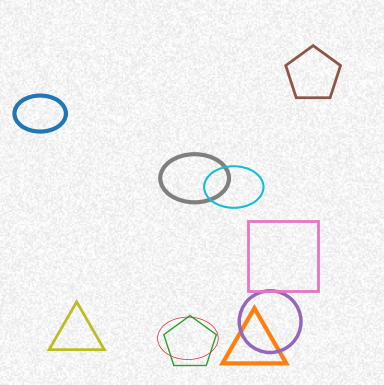[{"shape": "oval", "thickness": 3, "radius": 0.33, "center": [0.104, 0.705]}, {"shape": "triangle", "thickness": 3, "radius": 0.48, "center": [0.661, 0.104]}, {"shape": "pentagon", "thickness": 1, "radius": 0.36, "center": [0.494, 0.109]}, {"shape": "oval", "thickness": 0.5, "radius": 0.39, "center": [0.488, 0.121]}, {"shape": "circle", "thickness": 2.5, "radius": 0.4, "center": [0.702, 0.165]}, {"shape": "pentagon", "thickness": 2, "radius": 0.37, "center": [0.813, 0.807]}, {"shape": "square", "thickness": 2, "radius": 0.46, "center": [0.735, 0.334]}, {"shape": "oval", "thickness": 3, "radius": 0.45, "center": [0.506, 0.537]}, {"shape": "triangle", "thickness": 2, "radius": 0.41, "center": [0.199, 0.133]}, {"shape": "oval", "thickness": 1.5, "radius": 0.39, "center": [0.607, 0.514]}]